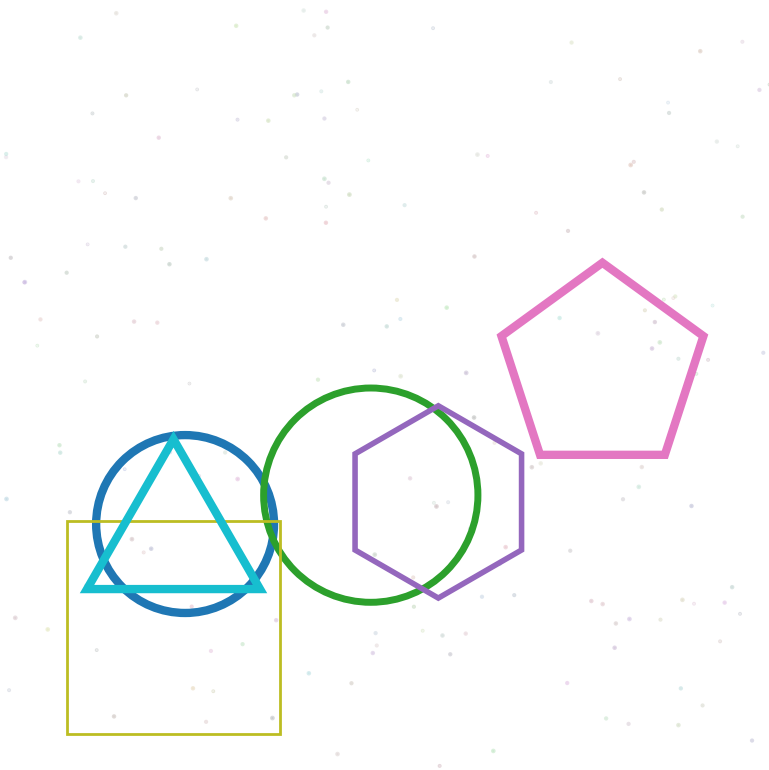[{"shape": "circle", "thickness": 3, "radius": 0.58, "center": [0.24, 0.319]}, {"shape": "circle", "thickness": 2.5, "radius": 0.7, "center": [0.482, 0.357]}, {"shape": "hexagon", "thickness": 2, "radius": 0.62, "center": [0.569, 0.348]}, {"shape": "pentagon", "thickness": 3, "radius": 0.69, "center": [0.782, 0.521]}, {"shape": "square", "thickness": 1, "radius": 0.69, "center": [0.226, 0.185]}, {"shape": "triangle", "thickness": 3, "radius": 0.65, "center": [0.225, 0.3]}]